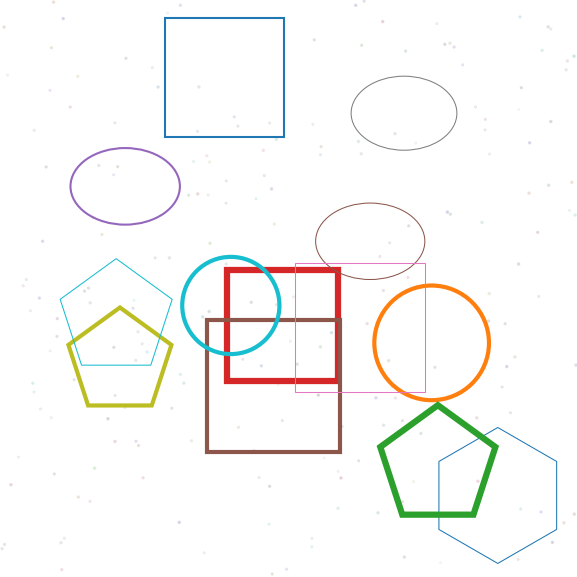[{"shape": "hexagon", "thickness": 0.5, "radius": 0.59, "center": [0.862, 0.141]}, {"shape": "square", "thickness": 1, "radius": 0.52, "center": [0.389, 0.865]}, {"shape": "circle", "thickness": 2, "radius": 0.5, "center": [0.747, 0.405]}, {"shape": "pentagon", "thickness": 3, "radius": 0.52, "center": [0.758, 0.193]}, {"shape": "square", "thickness": 3, "radius": 0.48, "center": [0.489, 0.436]}, {"shape": "oval", "thickness": 1, "radius": 0.47, "center": [0.217, 0.676]}, {"shape": "oval", "thickness": 0.5, "radius": 0.47, "center": [0.641, 0.581]}, {"shape": "square", "thickness": 2, "radius": 0.57, "center": [0.474, 0.331]}, {"shape": "square", "thickness": 0.5, "radius": 0.56, "center": [0.624, 0.433]}, {"shape": "oval", "thickness": 0.5, "radius": 0.46, "center": [0.7, 0.803]}, {"shape": "pentagon", "thickness": 2, "radius": 0.47, "center": [0.208, 0.373]}, {"shape": "pentagon", "thickness": 0.5, "radius": 0.51, "center": [0.201, 0.449]}, {"shape": "circle", "thickness": 2, "radius": 0.42, "center": [0.4, 0.47]}]